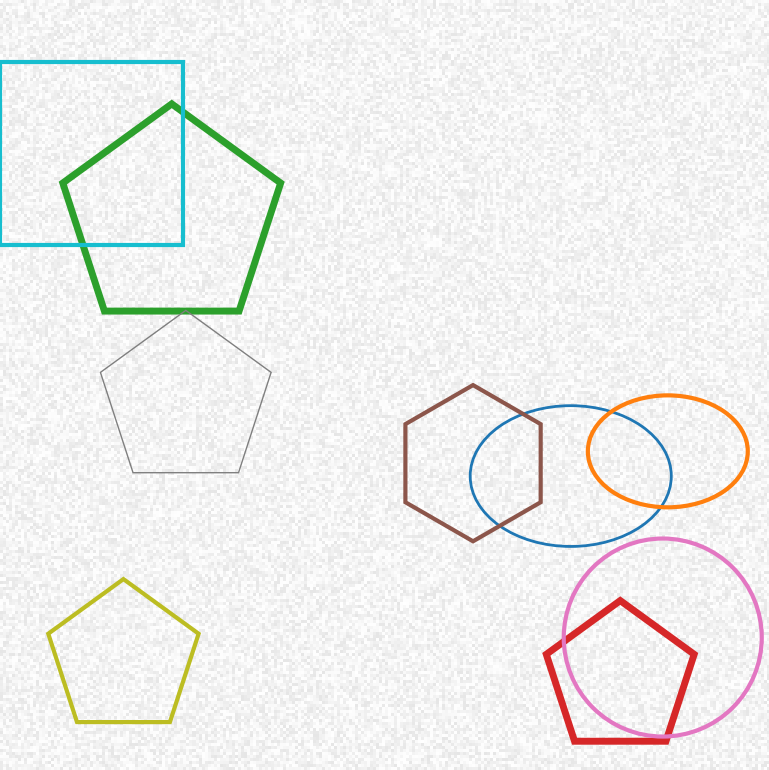[{"shape": "oval", "thickness": 1, "radius": 0.65, "center": [0.741, 0.382]}, {"shape": "oval", "thickness": 1.5, "radius": 0.52, "center": [0.867, 0.414]}, {"shape": "pentagon", "thickness": 2.5, "radius": 0.74, "center": [0.223, 0.716]}, {"shape": "pentagon", "thickness": 2.5, "radius": 0.5, "center": [0.806, 0.119]}, {"shape": "hexagon", "thickness": 1.5, "radius": 0.51, "center": [0.614, 0.398]}, {"shape": "circle", "thickness": 1.5, "radius": 0.64, "center": [0.861, 0.172]}, {"shape": "pentagon", "thickness": 0.5, "radius": 0.58, "center": [0.241, 0.48]}, {"shape": "pentagon", "thickness": 1.5, "radius": 0.51, "center": [0.16, 0.145]}, {"shape": "square", "thickness": 1.5, "radius": 0.59, "center": [0.119, 0.801]}]